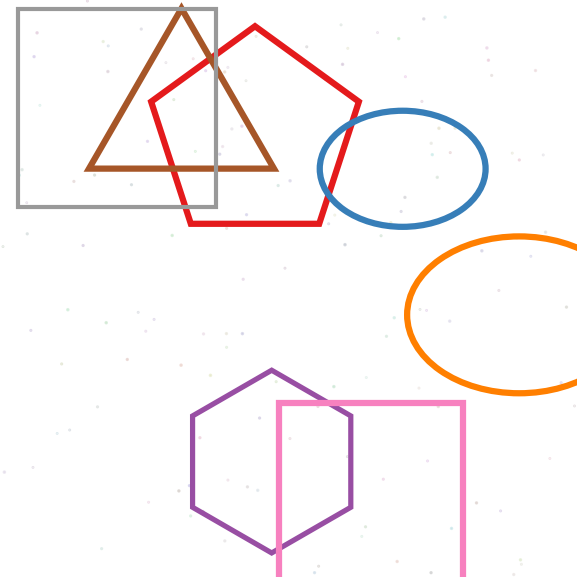[{"shape": "pentagon", "thickness": 3, "radius": 0.95, "center": [0.442, 0.765]}, {"shape": "oval", "thickness": 3, "radius": 0.72, "center": [0.697, 0.707]}, {"shape": "hexagon", "thickness": 2.5, "radius": 0.79, "center": [0.47, 0.2]}, {"shape": "oval", "thickness": 3, "radius": 0.97, "center": [0.899, 0.454]}, {"shape": "triangle", "thickness": 3, "radius": 0.92, "center": [0.314, 0.8]}, {"shape": "square", "thickness": 3, "radius": 0.8, "center": [0.643, 0.142]}, {"shape": "square", "thickness": 2, "radius": 0.86, "center": [0.202, 0.813]}]